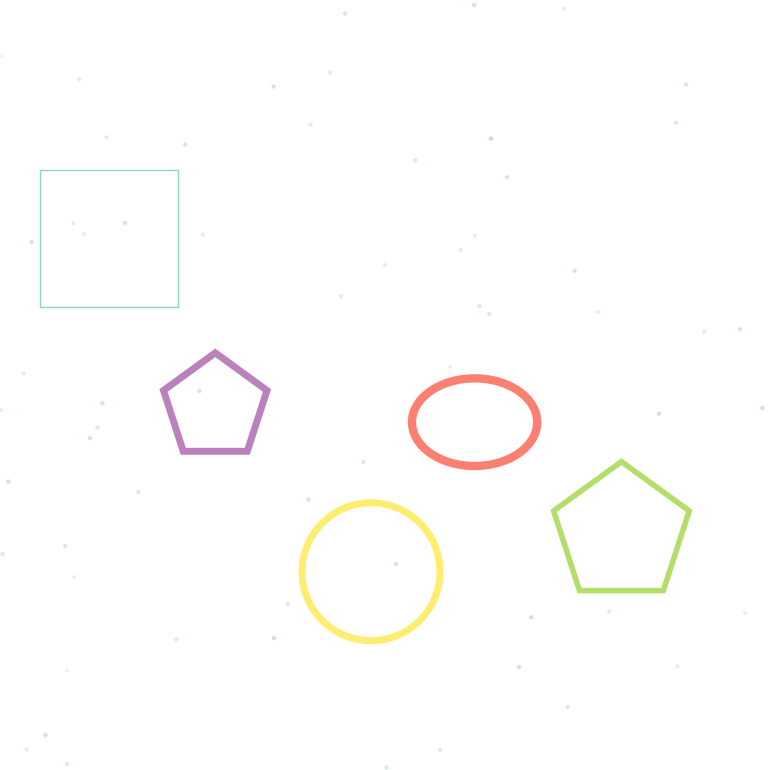[{"shape": "square", "thickness": 0.5, "radius": 0.45, "center": [0.142, 0.69]}, {"shape": "oval", "thickness": 3, "radius": 0.41, "center": [0.616, 0.452]}, {"shape": "pentagon", "thickness": 2, "radius": 0.46, "center": [0.807, 0.308]}, {"shape": "pentagon", "thickness": 2.5, "radius": 0.35, "center": [0.28, 0.471]}, {"shape": "circle", "thickness": 2.5, "radius": 0.45, "center": [0.482, 0.257]}]